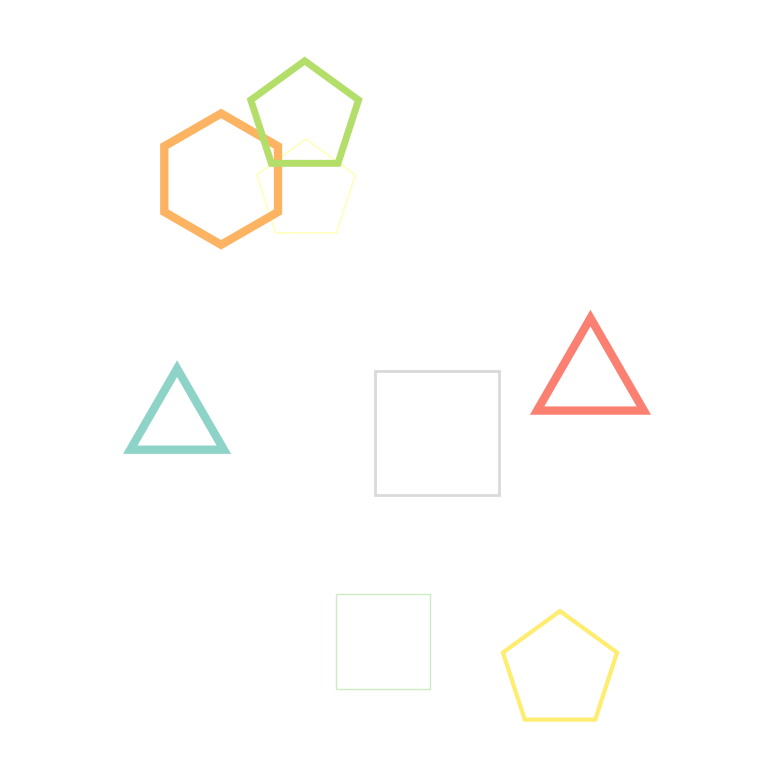[{"shape": "triangle", "thickness": 3, "radius": 0.35, "center": [0.23, 0.451]}, {"shape": "pentagon", "thickness": 0.5, "radius": 0.34, "center": [0.397, 0.752]}, {"shape": "triangle", "thickness": 3, "radius": 0.4, "center": [0.767, 0.507]}, {"shape": "hexagon", "thickness": 3, "radius": 0.43, "center": [0.287, 0.767]}, {"shape": "pentagon", "thickness": 2.5, "radius": 0.37, "center": [0.396, 0.847]}, {"shape": "square", "thickness": 1, "radius": 0.4, "center": [0.568, 0.438]}, {"shape": "square", "thickness": 0.5, "radius": 0.31, "center": [0.498, 0.167]}, {"shape": "pentagon", "thickness": 1.5, "radius": 0.39, "center": [0.727, 0.128]}]